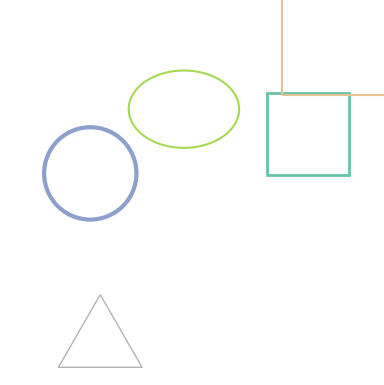[{"shape": "square", "thickness": 2, "radius": 0.54, "center": [0.8, 0.652]}, {"shape": "circle", "thickness": 3, "radius": 0.6, "center": [0.234, 0.55]}, {"shape": "oval", "thickness": 1.5, "radius": 0.72, "center": [0.478, 0.716]}, {"shape": "square", "thickness": 1.5, "radius": 0.67, "center": [0.866, 0.889]}, {"shape": "triangle", "thickness": 1, "radius": 0.63, "center": [0.26, 0.109]}]